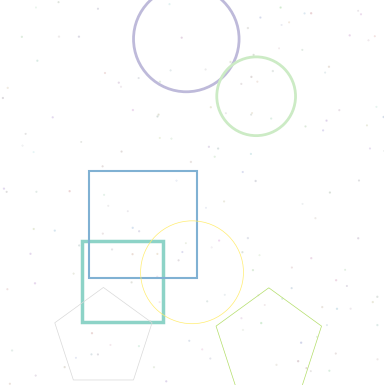[{"shape": "square", "thickness": 2.5, "radius": 0.52, "center": [0.318, 0.269]}, {"shape": "circle", "thickness": 2, "radius": 0.69, "center": [0.484, 0.899]}, {"shape": "square", "thickness": 1.5, "radius": 0.7, "center": [0.372, 0.416]}, {"shape": "pentagon", "thickness": 0.5, "radius": 0.72, "center": [0.698, 0.108]}, {"shape": "pentagon", "thickness": 0.5, "radius": 0.66, "center": [0.269, 0.121]}, {"shape": "circle", "thickness": 2, "radius": 0.51, "center": [0.665, 0.75]}, {"shape": "circle", "thickness": 0.5, "radius": 0.67, "center": [0.499, 0.293]}]